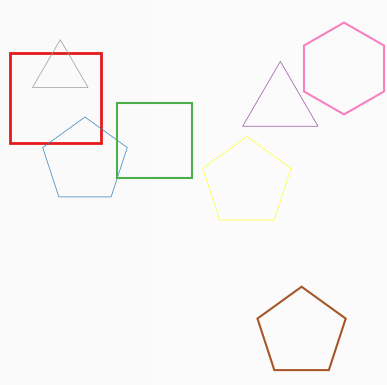[{"shape": "square", "thickness": 2, "radius": 0.58, "center": [0.144, 0.746]}, {"shape": "pentagon", "thickness": 0.5, "radius": 0.57, "center": [0.219, 0.581]}, {"shape": "square", "thickness": 1.5, "radius": 0.49, "center": [0.399, 0.635]}, {"shape": "triangle", "thickness": 0.5, "radius": 0.56, "center": [0.723, 0.728]}, {"shape": "pentagon", "thickness": 0.5, "radius": 0.6, "center": [0.637, 0.525]}, {"shape": "pentagon", "thickness": 1.5, "radius": 0.6, "center": [0.778, 0.136]}, {"shape": "hexagon", "thickness": 1.5, "radius": 0.6, "center": [0.888, 0.822]}, {"shape": "triangle", "thickness": 0.5, "radius": 0.41, "center": [0.156, 0.814]}]